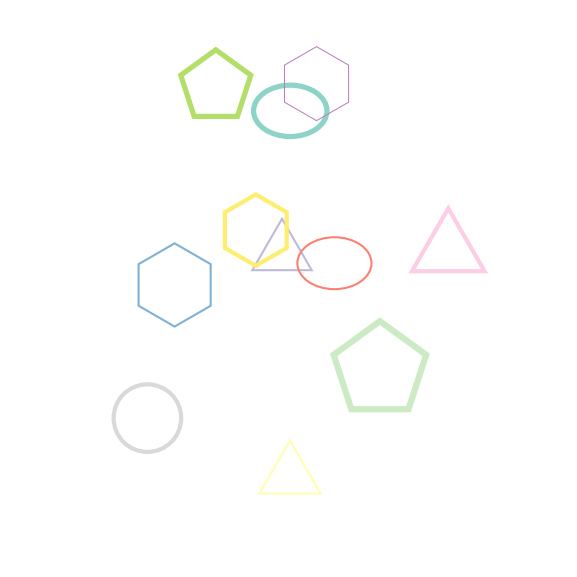[{"shape": "oval", "thickness": 2.5, "radius": 0.32, "center": [0.503, 0.807]}, {"shape": "triangle", "thickness": 1, "radius": 0.31, "center": [0.502, 0.175]}, {"shape": "triangle", "thickness": 1, "radius": 0.3, "center": [0.488, 0.561]}, {"shape": "oval", "thickness": 1, "radius": 0.32, "center": [0.579, 0.543]}, {"shape": "hexagon", "thickness": 1, "radius": 0.36, "center": [0.302, 0.506]}, {"shape": "pentagon", "thickness": 2.5, "radius": 0.32, "center": [0.374, 0.849]}, {"shape": "triangle", "thickness": 2, "radius": 0.36, "center": [0.776, 0.566]}, {"shape": "circle", "thickness": 2, "radius": 0.29, "center": [0.255, 0.275]}, {"shape": "hexagon", "thickness": 0.5, "radius": 0.32, "center": [0.548, 0.854]}, {"shape": "pentagon", "thickness": 3, "radius": 0.42, "center": [0.658, 0.359]}, {"shape": "hexagon", "thickness": 2, "radius": 0.31, "center": [0.443, 0.601]}]